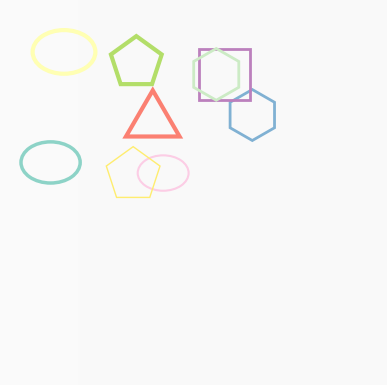[{"shape": "oval", "thickness": 2.5, "radius": 0.38, "center": [0.131, 0.578]}, {"shape": "oval", "thickness": 3, "radius": 0.41, "center": [0.165, 0.865]}, {"shape": "triangle", "thickness": 3, "radius": 0.4, "center": [0.394, 0.685]}, {"shape": "hexagon", "thickness": 2, "radius": 0.33, "center": [0.651, 0.701]}, {"shape": "pentagon", "thickness": 3, "radius": 0.34, "center": [0.352, 0.837]}, {"shape": "oval", "thickness": 1.5, "radius": 0.33, "center": [0.421, 0.551]}, {"shape": "square", "thickness": 2, "radius": 0.33, "center": [0.579, 0.807]}, {"shape": "hexagon", "thickness": 2, "radius": 0.34, "center": [0.558, 0.807]}, {"shape": "pentagon", "thickness": 1, "radius": 0.36, "center": [0.344, 0.546]}]